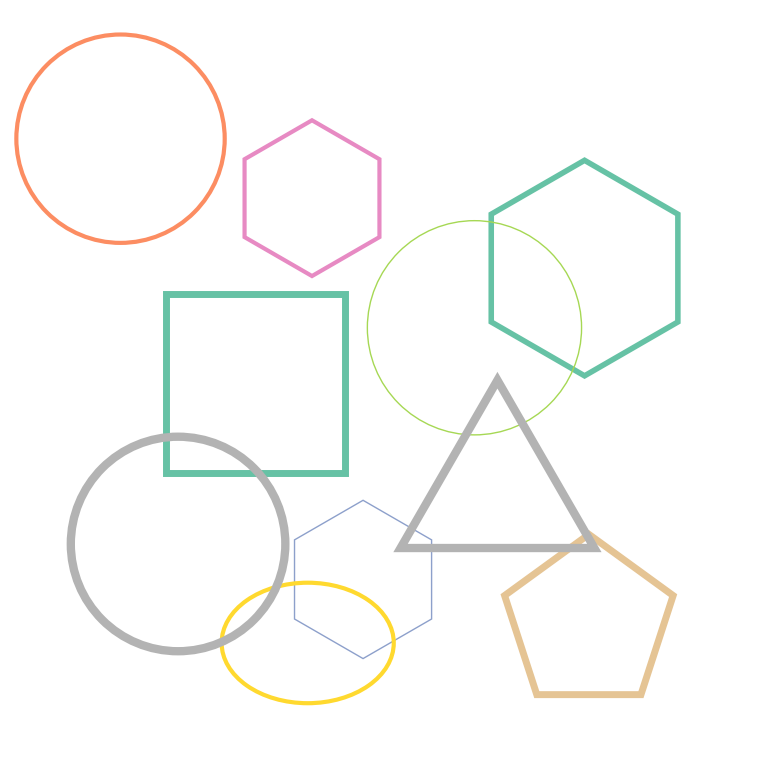[{"shape": "square", "thickness": 2.5, "radius": 0.58, "center": [0.332, 0.502]}, {"shape": "hexagon", "thickness": 2, "radius": 0.7, "center": [0.759, 0.652]}, {"shape": "circle", "thickness": 1.5, "radius": 0.68, "center": [0.157, 0.82]}, {"shape": "hexagon", "thickness": 0.5, "radius": 0.51, "center": [0.471, 0.247]}, {"shape": "hexagon", "thickness": 1.5, "radius": 0.51, "center": [0.405, 0.743]}, {"shape": "circle", "thickness": 0.5, "radius": 0.7, "center": [0.616, 0.574]}, {"shape": "oval", "thickness": 1.5, "radius": 0.56, "center": [0.4, 0.165]}, {"shape": "pentagon", "thickness": 2.5, "radius": 0.58, "center": [0.765, 0.191]}, {"shape": "circle", "thickness": 3, "radius": 0.7, "center": [0.231, 0.294]}, {"shape": "triangle", "thickness": 3, "radius": 0.73, "center": [0.646, 0.361]}]